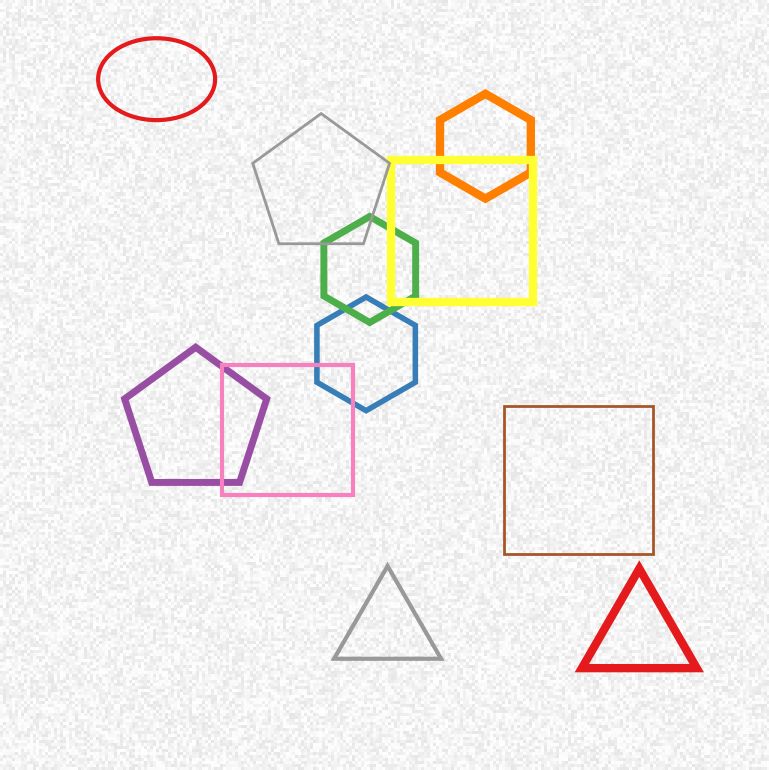[{"shape": "oval", "thickness": 1.5, "radius": 0.38, "center": [0.203, 0.897]}, {"shape": "triangle", "thickness": 3, "radius": 0.43, "center": [0.83, 0.175]}, {"shape": "hexagon", "thickness": 2, "radius": 0.37, "center": [0.475, 0.54]}, {"shape": "hexagon", "thickness": 2.5, "radius": 0.34, "center": [0.48, 0.65]}, {"shape": "pentagon", "thickness": 2.5, "radius": 0.49, "center": [0.254, 0.452]}, {"shape": "hexagon", "thickness": 3, "radius": 0.34, "center": [0.63, 0.81]}, {"shape": "square", "thickness": 3, "radius": 0.46, "center": [0.6, 0.7]}, {"shape": "square", "thickness": 1, "radius": 0.48, "center": [0.751, 0.376]}, {"shape": "square", "thickness": 1.5, "radius": 0.42, "center": [0.373, 0.442]}, {"shape": "pentagon", "thickness": 1, "radius": 0.47, "center": [0.417, 0.759]}, {"shape": "triangle", "thickness": 1.5, "radius": 0.4, "center": [0.503, 0.185]}]